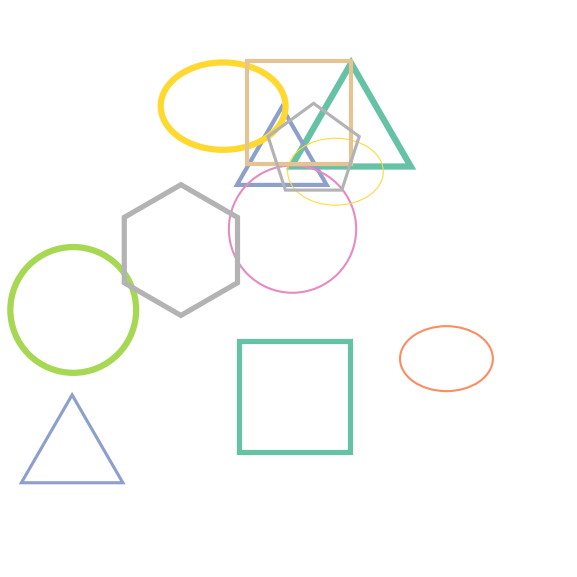[{"shape": "triangle", "thickness": 3, "radius": 0.6, "center": [0.608, 0.771]}, {"shape": "square", "thickness": 2.5, "radius": 0.48, "center": [0.51, 0.312]}, {"shape": "oval", "thickness": 1, "radius": 0.4, "center": [0.773, 0.378]}, {"shape": "triangle", "thickness": 1.5, "radius": 0.51, "center": [0.125, 0.214]}, {"shape": "triangle", "thickness": 2, "radius": 0.45, "center": [0.488, 0.724]}, {"shape": "circle", "thickness": 1, "radius": 0.55, "center": [0.507, 0.602]}, {"shape": "circle", "thickness": 3, "radius": 0.54, "center": [0.127, 0.462]}, {"shape": "oval", "thickness": 3, "radius": 0.54, "center": [0.386, 0.815]}, {"shape": "oval", "thickness": 0.5, "radius": 0.41, "center": [0.581, 0.702]}, {"shape": "square", "thickness": 2, "radius": 0.45, "center": [0.517, 0.804]}, {"shape": "hexagon", "thickness": 2.5, "radius": 0.57, "center": [0.313, 0.566]}, {"shape": "pentagon", "thickness": 1.5, "radius": 0.42, "center": [0.543, 0.737]}]